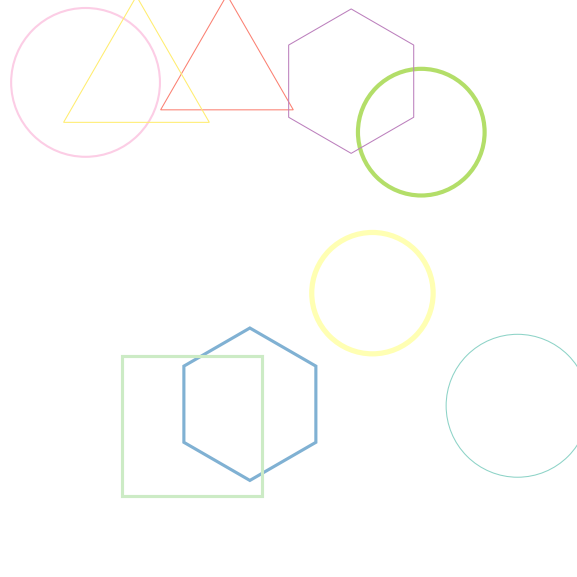[{"shape": "circle", "thickness": 0.5, "radius": 0.62, "center": [0.896, 0.297]}, {"shape": "circle", "thickness": 2.5, "radius": 0.53, "center": [0.645, 0.492]}, {"shape": "triangle", "thickness": 0.5, "radius": 0.66, "center": [0.393, 0.875]}, {"shape": "hexagon", "thickness": 1.5, "radius": 0.66, "center": [0.433, 0.299]}, {"shape": "circle", "thickness": 2, "radius": 0.55, "center": [0.729, 0.77]}, {"shape": "circle", "thickness": 1, "radius": 0.64, "center": [0.148, 0.856]}, {"shape": "hexagon", "thickness": 0.5, "radius": 0.63, "center": [0.608, 0.859]}, {"shape": "square", "thickness": 1.5, "radius": 0.61, "center": [0.332, 0.262]}, {"shape": "triangle", "thickness": 0.5, "radius": 0.73, "center": [0.236, 0.86]}]